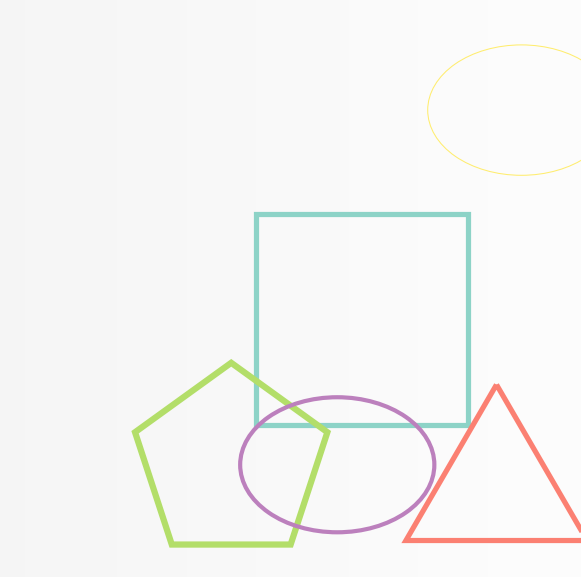[{"shape": "square", "thickness": 2.5, "radius": 0.91, "center": [0.623, 0.446]}, {"shape": "triangle", "thickness": 2.5, "radius": 0.9, "center": [0.854, 0.153]}, {"shape": "pentagon", "thickness": 3, "radius": 0.87, "center": [0.398, 0.197]}, {"shape": "oval", "thickness": 2, "radius": 0.84, "center": [0.58, 0.194]}, {"shape": "oval", "thickness": 0.5, "radius": 0.81, "center": [0.897, 0.808]}]